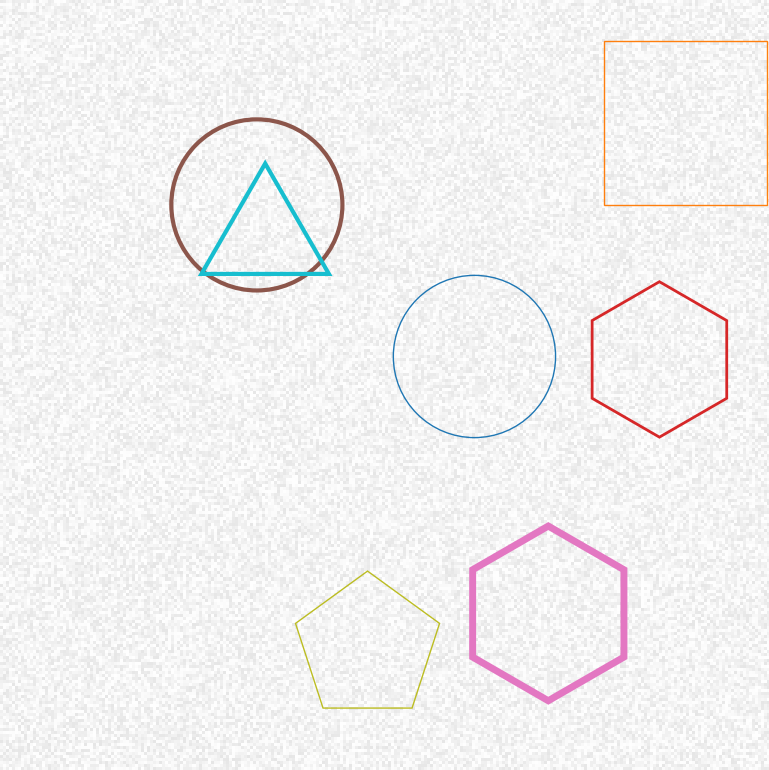[{"shape": "circle", "thickness": 0.5, "radius": 0.53, "center": [0.616, 0.537]}, {"shape": "square", "thickness": 0.5, "radius": 0.53, "center": [0.89, 0.84]}, {"shape": "hexagon", "thickness": 1, "radius": 0.5, "center": [0.856, 0.533]}, {"shape": "circle", "thickness": 1.5, "radius": 0.56, "center": [0.334, 0.734]}, {"shape": "hexagon", "thickness": 2.5, "radius": 0.57, "center": [0.712, 0.203]}, {"shape": "pentagon", "thickness": 0.5, "radius": 0.49, "center": [0.477, 0.16]}, {"shape": "triangle", "thickness": 1.5, "radius": 0.48, "center": [0.344, 0.692]}]